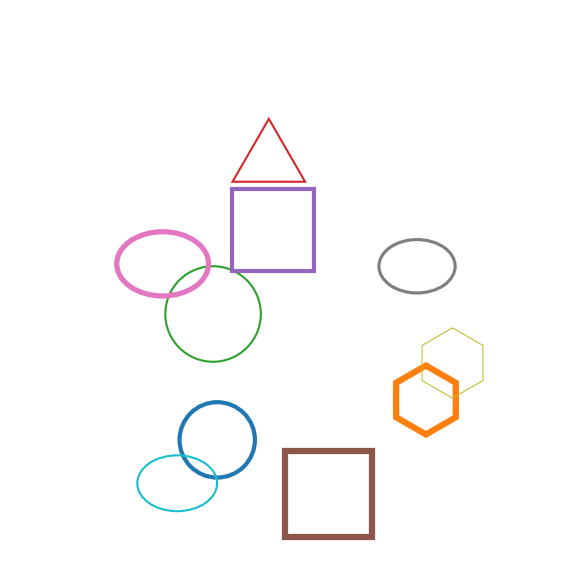[{"shape": "circle", "thickness": 2, "radius": 0.33, "center": [0.376, 0.237]}, {"shape": "hexagon", "thickness": 3, "radius": 0.3, "center": [0.738, 0.306]}, {"shape": "circle", "thickness": 1, "radius": 0.41, "center": [0.369, 0.455]}, {"shape": "triangle", "thickness": 1, "radius": 0.36, "center": [0.466, 0.721]}, {"shape": "square", "thickness": 2, "radius": 0.35, "center": [0.473, 0.601]}, {"shape": "square", "thickness": 3, "radius": 0.37, "center": [0.569, 0.144]}, {"shape": "oval", "thickness": 2.5, "radius": 0.4, "center": [0.282, 0.542]}, {"shape": "oval", "thickness": 1.5, "radius": 0.33, "center": [0.722, 0.538]}, {"shape": "hexagon", "thickness": 0.5, "radius": 0.3, "center": [0.784, 0.371]}, {"shape": "oval", "thickness": 1, "radius": 0.35, "center": [0.307, 0.162]}]